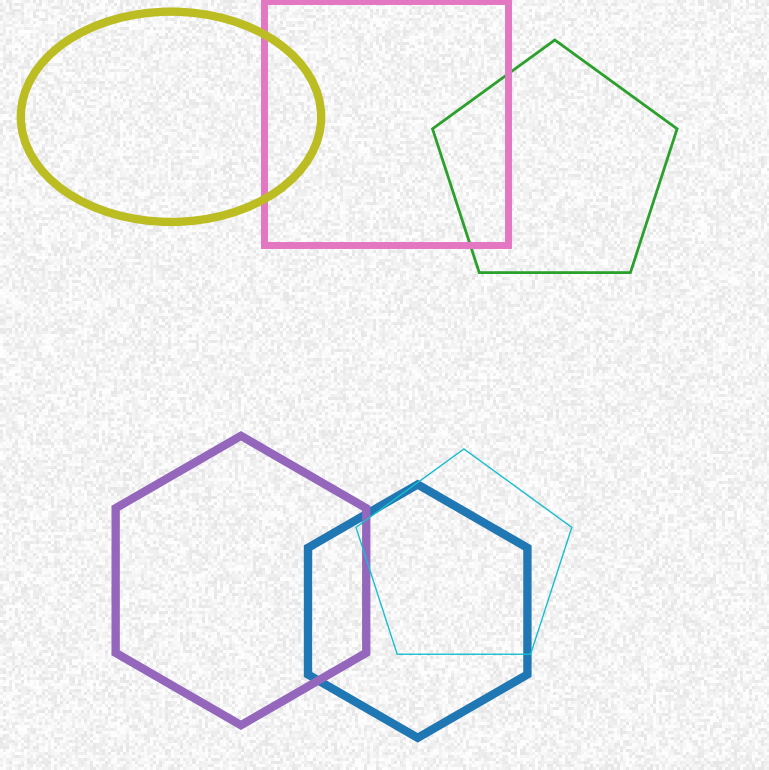[{"shape": "hexagon", "thickness": 3, "radius": 0.82, "center": [0.542, 0.206]}, {"shape": "pentagon", "thickness": 1, "radius": 0.83, "center": [0.721, 0.781]}, {"shape": "hexagon", "thickness": 3, "radius": 0.94, "center": [0.313, 0.246]}, {"shape": "square", "thickness": 2.5, "radius": 0.79, "center": [0.501, 0.84]}, {"shape": "oval", "thickness": 3, "radius": 0.98, "center": [0.222, 0.848]}, {"shape": "pentagon", "thickness": 0.5, "radius": 0.74, "center": [0.602, 0.27]}]